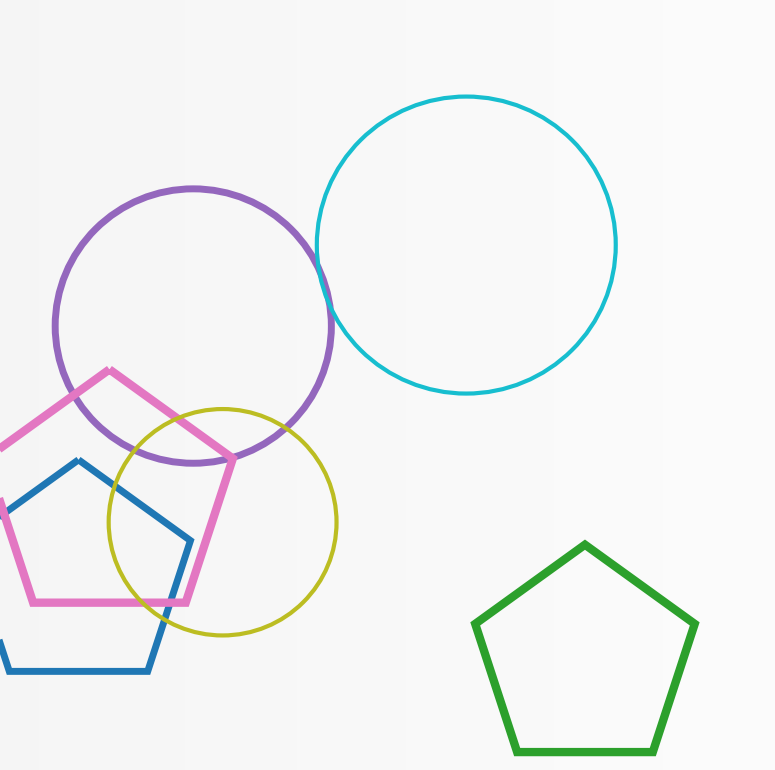[{"shape": "pentagon", "thickness": 2.5, "radius": 0.76, "center": [0.101, 0.251]}, {"shape": "pentagon", "thickness": 3, "radius": 0.74, "center": [0.755, 0.144]}, {"shape": "circle", "thickness": 2.5, "radius": 0.89, "center": [0.249, 0.577]}, {"shape": "pentagon", "thickness": 3, "radius": 0.84, "center": [0.141, 0.353]}, {"shape": "circle", "thickness": 1.5, "radius": 0.74, "center": [0.287, 0.322]}, {"shape": "circle", "thickness": 1.5, "radius": 0.96, "center": [0.602, 0.682]}]